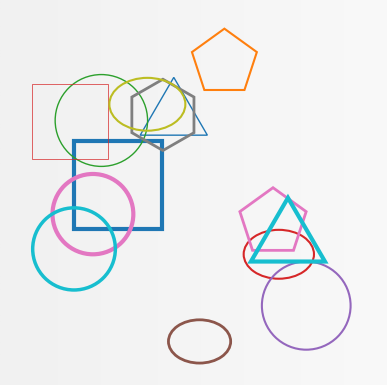[{"shape": "square", "thickness": 3, "radius": 0.57, "center": [0.304, 0.52]}, {"shape": "triangle", "thickness": 1, "radius": 0.5, "center": [0.448, 0.699]}, {"shape": "pentagon", "thickness": 1.5, "radius": 0.44, "center": [0.579, 0.837]}, {"shape": "circle", "thickness": 1, "radius": 0.6, "center": [0.262, 0.687]}, {"shape": "oval", "thickness": 1.5, "radius": 0.45, "center": [0.72, 0.34]}, {"shape": "square", "thickness": 0.5, "radius": 0.49, "center": [0.18, 0.684]}, {"shape": "circle", "thickness": 1.5, "radius": 0.57, "center": [0.79, 0.206]}, {"shape": "oval", "thickness": 2, "radius": 0.4, "center": [0.515, 0.113]}, {"shape": "circle", "thickness": 3, "radius": 0.52, "center": [0.24, 0.444]}, {"shape": "pentagon", "thickness": 2, "radius": 0.45, "center": [0.705, 0.423]}, {"shape": "hexagon", "thickness": 2, "radius": 0.46, "center": [0.42, 0.702]}, {"shape": "oval", "thickness": 1.5, "radius": 0.49, "center": [0.38, 0.729]}, {"shape": "triangle", "thickness": 3, "radius": 0.55, "center": [0.743, 0.376]}, {"shape": "circle", "thickness": 2.5, "radius": 0.53, "center": [0.191, 0.353]}]